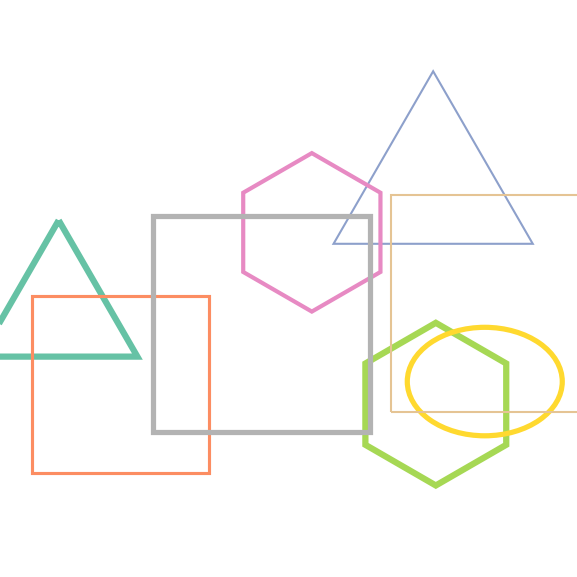[{"shape": "triangle", "thickness": 3, "radius": 0.79, "center": [0.102, 0.46]}, {"shape": "square", "thickness": 1.5, "radius": 0.77, "center": [0.209, 0.333]}, {"shape": "triangle", "thickness": 1, "radius": 1.0, "center": [0.75, 0.677]}, {"shape": "hexagon", "thickness": 2, "radius": 0.69, "center": [0.54, 0.597]}, {"shape": "hexagon", "thickness": 3, "radius": 0.7, "center": [0.755, 0.299]}, {"shape": "oval", "thickness": 2.5, "radius": 0.67, "center": [0.839, 0.338]}, {"shape": "square", "thickness": 1, "radius": 0.94, "center": [0.864, 0.474]}, {"shape": "square", "thickness": 2.5, "radius": 0.94, "center": [0.453, 0.438]}]